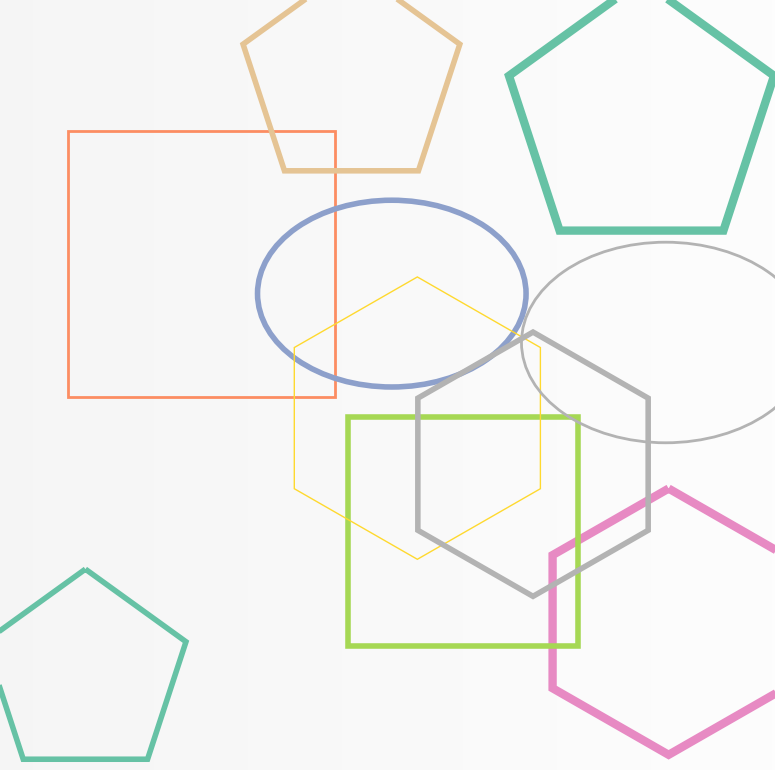[{"shape": "pentagon", "thickness": 3, "radius": 0.9, "center": [0.828, 0.846]}, {"shape": "pentagon", "thickness": 2, "radius": 0.68, "center": [0.11, 0.124]}, {"shape": "square", "thickness": 1, "radius": 0.86, "center": [0.26, 0.657]}, {"shape": "oval", "thickness": 2, "radius": 0.87, "center": [0.506, 0.619]}, {"shape": "hexagon", "thickness": 3, "radius": 0.86, "center": [0.863, 0.193]}, {"shape": "square", "thickness": 2, "radius": 0.74, "center": [0.597, 0.31]}, {"shape": "hexagon", "thickness": 0.5, "radius": 0.92, "center": [0.539, 0.457]}, {"shape": "pentagon", "thickness": 2, "radius": 0.74, "center": [0.453, 0.897]}, {"shape": "oval", "thickness": 1, "radius": 0.93, "center": [0.859, 0.555]}, {"shape": "hexagon", "thickness": 2, "radius": 0.86, "center": [0.688, 0.397]}]